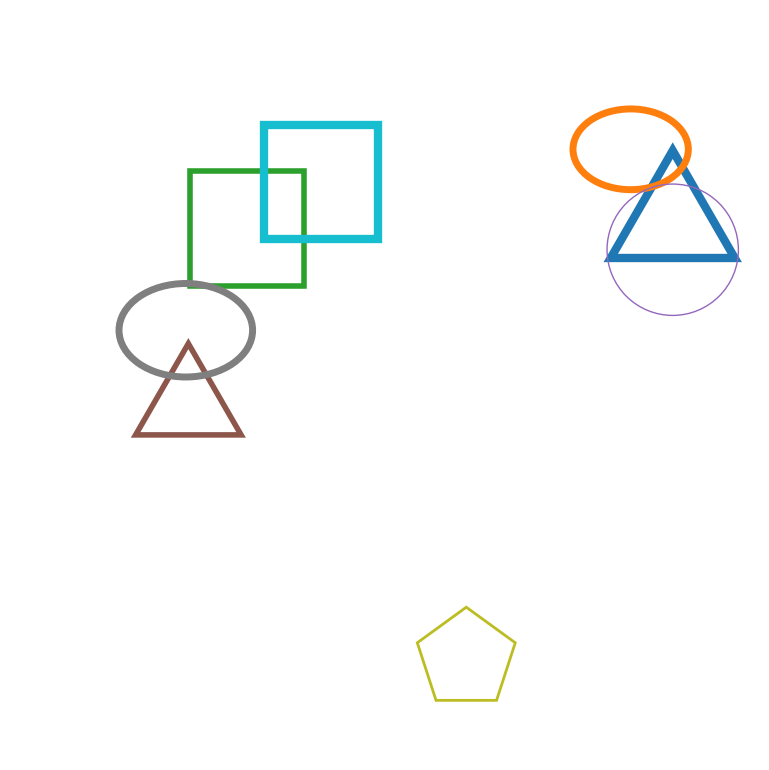[{"shape": "triangle", "thickness": 3, "radius": 0.46, "center": [0.874, 0.711]}, {"shape": "oval", "thickness": 2.5, "radius": 0.37, "center": [0.819, 0.806]}, {"shape": "square", "thickness": 2, "radius": 0.37, "center": [0.321, 0.703]}, {"shape": "circle", "thickness": 0.5, "radius": 0.43, "center": [0.874, 0.676]}, {"shape": "triangle", "thickness": 2, "radius": 0.4, "center": [0.245, 0.475]}, {"shape": "oval", "thickness": 2.5, "radius": 0.43, "center": [0.241, 0.571]}, {"shape": "pentagon", "thickness": 1, "radius": 0.33, "center": [0.606, 0.145]}, {"shape": "square", "thickness": 3, "radius": 0.37, "center": [0.417, 0.764]}]